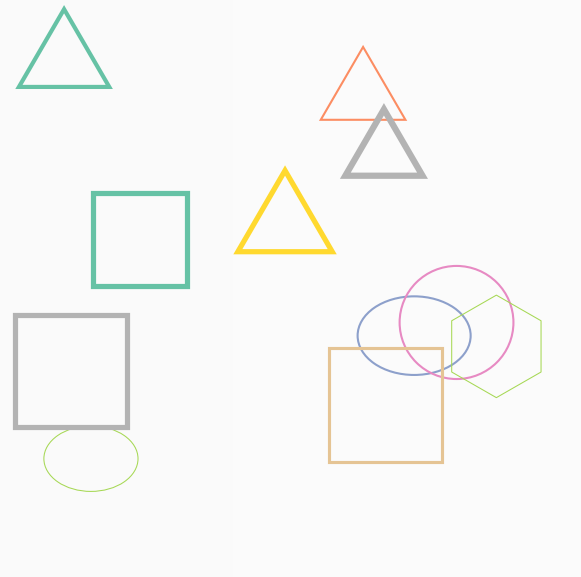[{"shape": "square", "thickness": 2.5, "radius": 0.4, "center": [0.241, 0.584]}, {"shape": "triangle", "thickness": 2, "radius": 0.45, "center": [0.11, 0.893]}, {"shape": "triangle", "thickness": 1, "radius": 0.42, "center": [0.625, 0.834]}, {"shape": "oval", "thickness": 1, "radius": 0.49, "center": [0.712, 0.418]}, {"shape": "circle", "thickness": 1, "radius": 0.49, "center": [0.785, 0.441]}, {"shape": "oval", "thickness": 0.5, "radius": 0.4, "center": [0.156, 0.205]}, {"shape": "hexagon", "thickness": 0.5, "radius": 0.44, "center": [0.854, 0.399]}, {"shape": "triangle", "thickness": 2.5, "radius": 0.47, "center": [0.49, 0.61]}, {"shape": "square", "thickness": 1.5, "radius": 0.49, "center": [0.663, 0.298]}, {"shape": "square", "thickness": 2.5, "radius": 0.48, "center": [0.122, 0.357]}, {"shape": "triangle", "thickness": 3, "radius": 0.38, "center": [0.661, 0.733]}]